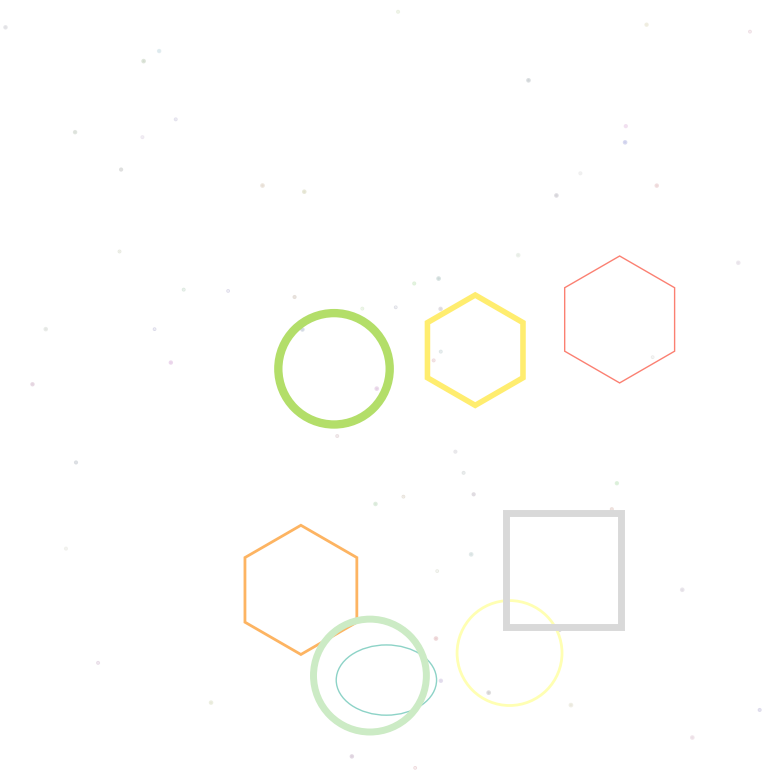[{"shape": "oval", "thickness": 0.5, "radius": 0.33, "center": [0.502, 0.117]}, {"shape": "circle", "thickness": 1, "radius": 0.34, "center": [0.662, 0.152]}, {"shape": "hexagon", "thickness": 0.5, "radius": 0.41, "center": [0.805, 0.585]}, {"shape": "hexagon", "thickness": 1, "radius": 0.42, "center": [0.391, 0.234]}, {"shape": "circle", "thickness": 3, "radius": 0.36, "center": [0.434, 0.521]}, {"shape": "square", "thickness": 2.5, "radius": 0.37, "center": [0.732, 0.26]}, {"shape": "circle", "thickness": 2.5, "radius": 0.37, "center": [0.48, 0.123]}, {"shape": "hexagon", "thickness": 2, "radius": 0.36, "center": [0.617, 0.545]}]